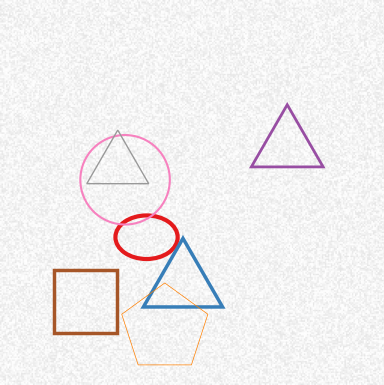[{"shape": "oval", "thickness": 3, "radius": 0.4, "center": [0.381, 0.384]}, {"shape": "triangle", "thickness": 2.5, "radius": 0.59, "center": [0.475, 0.262]}, {"shape": "triangle", "thickness": 2, "radius": 0.54, "center": [0.746, 0.62]}, {"shape": "pentagon", "thickness": 0.5, "radius": 0.59, "center": [0.428, 0.147]}, {"shape": "square", "thickness": 2.5, "radius": 0.41, "center": [0.222, 0.217]}, {"shape": "circle", "thickness": 1.5, "radius": 0.58, "center": [0.325, 0.533]}, {"shape": "triangle", "thickness": 1, "radius": 0.46, "center": [0.306, 0.569]}]